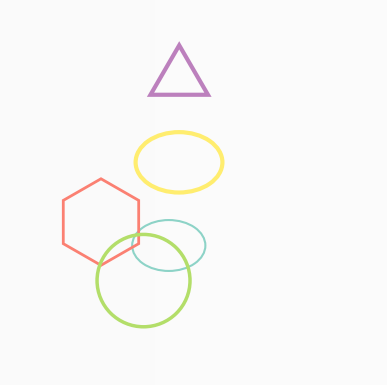[{"shape": "oval", "thickness": 1.5, "radius": 0.47, "center": [0.436, 0.362]}, {"shape": "hexagon", "thickness": 2, "radius": 0.56, "center": [0.261, 0.423]}, {"shape": "circle", "thickness": 2.5, "radius": 0.6, "center": [0.37, 0.271]}, {"shape": "triangle", "thickness": 3, "radius": 0.43, "center": [0.463, 0.797]}, {"shape": "oval", "thickness": 3, "radius": 0.56, "center": [0.462, 0.578]}]